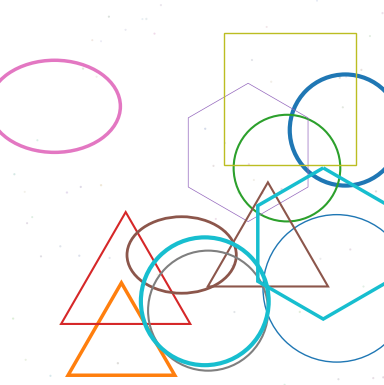[{"shape": "circle", "thickness": 3, "radius": 0.72, "center": [0.897, 0.662]}, {"shape": "circle", "thickness": 1, "radius": 0.96, "center": [0.875, 0.251]}, {"shape": "triangle", "thickness": 2.5, "radius": 0.8, "center": [0.315, 0.105]}, {"shape": "circle", "thickness": 1.5, "radius": 0.69, "center": [0.745, 0.563]}, {"shape": "triangle", "thickness": 1.5, "radius": 0.97, "center": [0.326, 0.255]}, {"shape": "hexagon", "thickness": 0.5, "radius": 0.9, "center": [0.645, 0.604]}, {"shape": "triangle", "thickness": 1.5, "radius": 0.9, "center": [0.696, 0.346]}, {"shape": "oval", "thickness": 2, "radius": 0.71, "center": [0.472, 0.338]}, {"shape": "oval", "thickness": 2.5, "radius": 0.85, "center": [0.142, 0.724]}, {"shape": "circle", "thickness": 1.5, "radius": 0.78, "center": [0.541, 0.193]}, {"shape": "square", "thickness": 1, "radius": 0.86, "center": [0.753, 0.744]}, {"shape": "circle", "thickness": 3, "radius": 0.83, "center": [0.532, 0.217]}, {"shape": "hexagon", "thickness": 2.5, "radius": 0.98, "center": [0.84, 0.368]}]